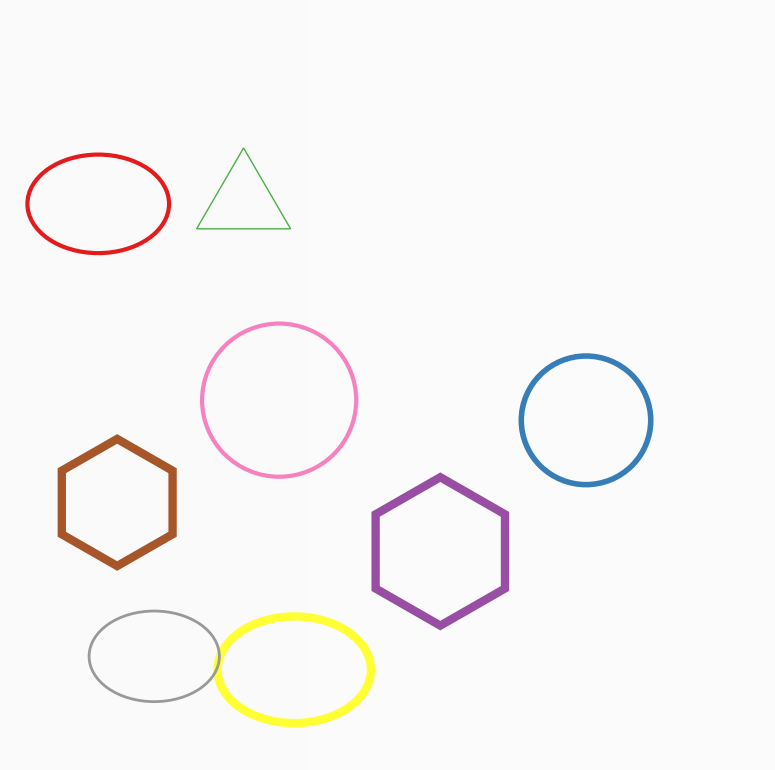[{"shape": "oval", "thickness": 1.5, "radius": 0.46, "center": [0.127, 0.735]}, {"shape": "circle", "thickness": 2, "radius": 0.42, "center": [0.756, 0.454]}, {"shape": "triangle", "thickness": 0.5, "radius": 0.35, "center": [0.314, 0.738]}, {"shape": "hexagon", "thickness": 3, "radius": 0.48, "center": [0.568, 0.284]}, {"shape": "oval", "thickness": 3, "radius": 0.49, "center": [0.38, 0.13]}, {"shape": "hexagon", "thickness": 3, "radius": 0.41, "center": [0.151, 0.347]}, {"shape": "circle", "thickness": 1.5, "radius": 0.5, "center": [0.36, 0.48]}, {"shape": "oval", "thickness": 1, "radius": 0.42, "center": [0.199, 0.148]}]